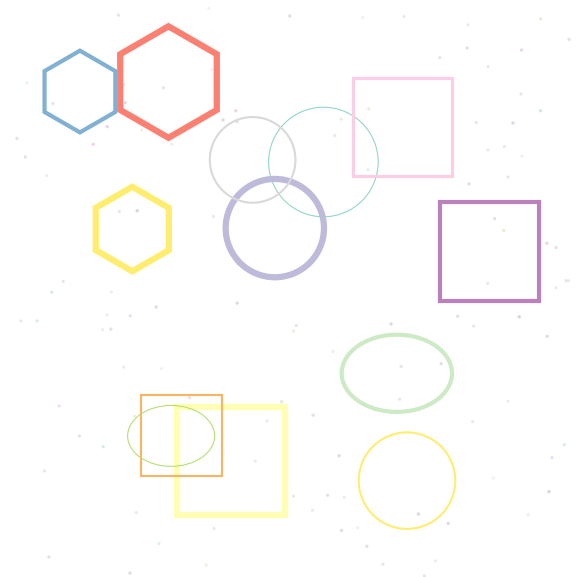[{"shape": "circle", "thickness": 0.5, "radius": 0.47, "center": [0.56, 0.719]}, {"shape": "square", "thickness": 3, "radius": 0.47, "center": [0.4, 0.201]}, {"shape": "circle", "thickness": 3, "radius": 0.43, "center": [0.476, 0.604]}, {"shape": "hexagon", "thickness": 3, "radius": 0.48, "center": [0.292, 0.857]}, {"shape": "hexagon", "thickness": 2, "radius": 0.35, "center": [0.138, 0.841]}, {"shape": "square", "thickness": 1, "radius": 0.35, "center": [0.315, 0.245]}, {"shape": "oval", "thickness": 0.5, "radius": 0.38, "center": [0.296, 0.244]}, {"shape": "square", "thickness": 1.5, "radius": 0.43, "center": [0.697, 0.78]}, {"shape": "circle", "thickness": 1, "radius": 0.37, "center": [0.437, 0.722]}, {"shape": "square", "thickness": 2, "radius": 0.43, "center": [0.848, 0.564]}, {"shape": "oval", "thickness": 2, "radius": 0.48, "center": [0.687, 0.353]}, {"shape": "hexagon", "thickness": 3, "radius": 0.37, "center": [0.229, 0.603]}, {"shape": "circle", "thickness": 1, "radius": 0.42, "center": [0.705, 0.167]}]